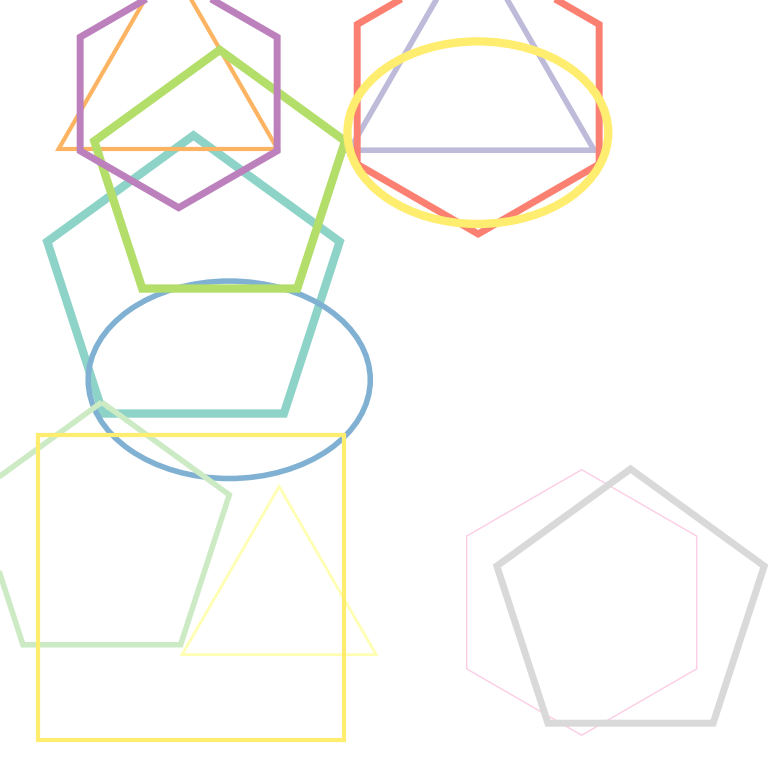[{"shape": "pentagon", "thickness": 3, "radius": 1.0, "center": [0.251, 0.624]}, {"shape": "triangle", "thickness": 1, "radius": 0.73, "center": [0.363, 0.223]}, {"shape": "triangle", "thickness": 2, "radius": 0.92, "center": [0.613, 0.897]}, {"shape": "hexagon", "thickness": 2.5, "radius": 0.91, "center": [0.621, 0.878]}, {"shape": "oval", "thickness": 2, "radius": 0.92, "center": [0.298, 0.507]}, {"shape": "triangle", "thickness": 1.5, "radius": 0.82, "center": [0.218, 0.889]}, {"shape": "pentagon", "thickness": 3, "radius": 0.86, "center": [0.285, 0.764]}, {"shape": "hexagon", "thickness": 0.5, "radius": 0.86, "center": [0.755, 0.218]}, {"shape": "pentagon", "thickness": 2.5, "radius": 0.91, "center": [0.819, 0.208]}, {"shape": "hexagon", "thickness": 2.5, "radius": 0.74, "center": [0.232, 0.878]}, {"shape": "pentagon", "thickness": 2, "radius": 0.87, "center": [0.132, 0.304]}, {"shape": "square", "thickness": 1.5, "radius": 0.99, "center": [0.248, 0.237]}, {"shape": "oval", "thickness": 3, "radius": 0.85, "center": [0.621, 0.828]}]